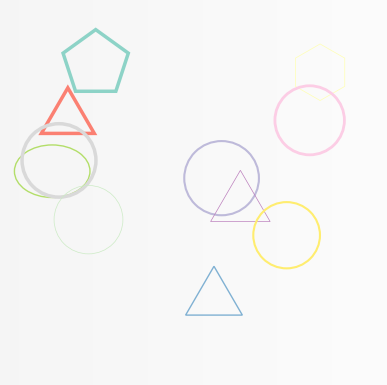[{"shape": "pentagon", "thickness": 2.5, "radius": 0.44, "center": [0.247, 0.835]}, {"shape": "hexagon", "thickness": 0.5, "radius": 0.37, "center": [0.826, 0.812]}, {"shape": "circle", "thickness": 1.5, "radius": 0.48, "center": [0.572, 0.537]}, {"shape": "triangle", "thickness": 2.5, "radius": 0.39, "center": [0.175, 0.693]}, {"shape": "triangle", "thickness": 1, "radius": 0.42, "center": [0.552, 0.224]}, {"shape": "oval", "thickness": 1, "radius": 0.49, "center": [0.135, 0.555]}, {"shape": "circle", "thickness": 2, "radius": 0.45, "center": [0.799, 0.688]}, {"shape": "circle", "thickness": 2.5, "radius": 0.48, "center": [0.152, 0.583]}, {"shape": "triangle", "thickness": 0.5, "radius": 0.44, "center": [0.62, 0.469]}, {"shape": "circle", "thickness": 0.5, "radius": 0.44, "center": [0.228, 0.429]}, {"shape": "circle", "thickness": 1.5, "radius": 0.43, "center": [0.74, 0.389]}]